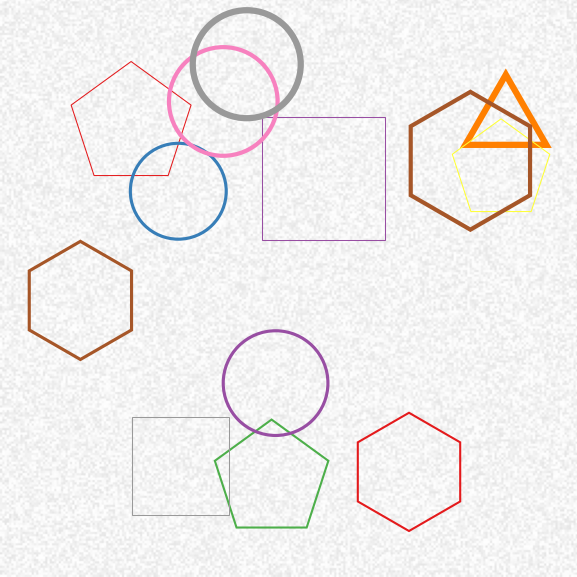[{"shape": "hexagon", "thickness": 1, "radius": 0.51, "center": [0.708, 0.182]}, {"shape": "pentagon", "thickness": 0.5, "radius": 0.55, "center": [0.227, 0.783]}, {"shape": "circle", "thickness": 1.5, "radius": 0.42, "center": [0.309, 0.668]}, {"shape": "pentagon", "thickness": 1, "radius": 0.52, "center": [0.47, 0.169]}, {"shape": "square", "thickness": 0.5, "radius": 0.53, "center": [0.56, 0.69]}, {"shape": "circle", "thickness": 1.5, "radius": 0.45, "center": [0.477, 0.336]}, {"shape": "triangle", "thickness": 3, "radius": 0.4, "center": [0.876, 0.789]}, {"shape": "pentagon", "thickness": 0.5, "radius": 0.44, "center": [0.868, 0.705]}, {"shape": "hexagon", "thickness": 1.5, "radius": 0.51, "center": [0.139, 0.479]}, {"shape": "hexagon", "thickness": 2, "radius": 0.6, "center": [0.815, 0.721]}, {"shape": "circle", "thickness": 2, "radius": 0.47, "center": [0.387, 0.823]}, {"shape": "circle", "thickness": 3, "radius": 0.47, "center": [0.427, 0.888]}, {"shape": "square", "thickness": 0.5, "radius": 0.42, "center": [0.312, 0.192]}]